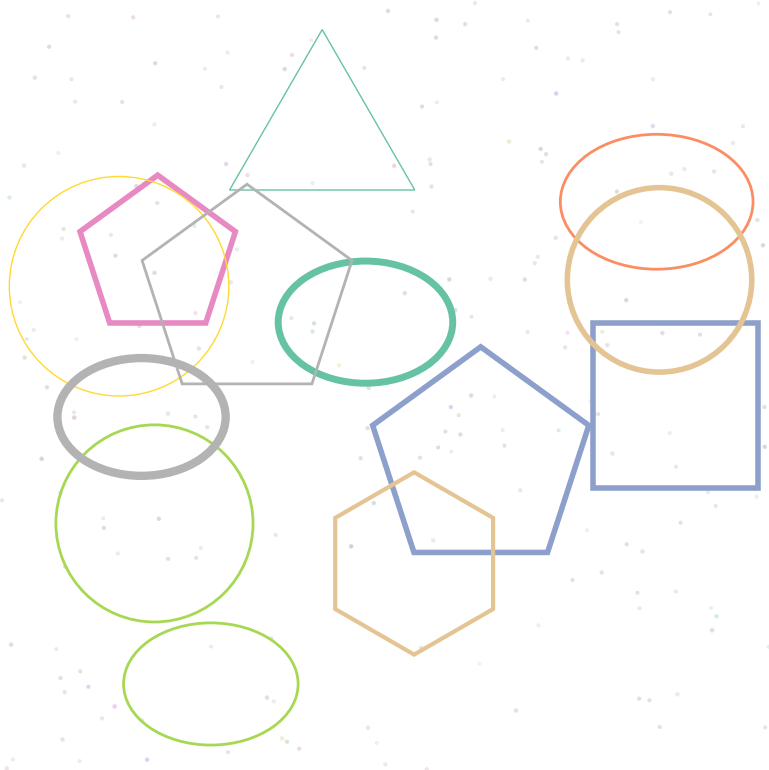[{"shape": "triangle", "thickness": 0.5, "radius": 0.69, "center": [0.418, 0.823]}, {"shape": "oval", "thickness": 2.5, "radius": 0.57, "center": [0.475, 0.582]}, {"shape": "oval", "thickness": 1, "radius": 0.63, "center": [0.853, 0.738]}, {"shape": "pentagon", "thickness": 2, "radius": 0.74, "center": [0.624, 0.402]}, {"shape": "square", "thickness": 2, "radius": 0.54, "center": [0.878, 0.474]}, {"shape": "pentagon", "thickness": 2, "radius": 0.53, "center": [0.205, 0.666]}, {"shape": "circle", "thickness": 1, "radius": 0.64, "center": [0.201, 0.32]}, {"shape": "oval", "thickness": 1, "radius": 0.57, "center": [0.274, 0.112]}, {"shape": "circle", "thickness": 0.5, "radius": 0.71, "center": [0.155, 0.628]}, {"shape": "hexagon", "thickness": 1.5, "radius": 0.59, "center": [0.538, 0.268]}, {"shape": "circle", "thickness": 2, "radius": 0.6, "center": [0.857, 0.637]}, {"shape": "oval", "thickness": 3, "radius": 0.55, "center": [0.184, 0.459]}, {"shape": "pentagon", "thickness": 1, "radius": 0.72, "center": [0.321, 0.617]}]